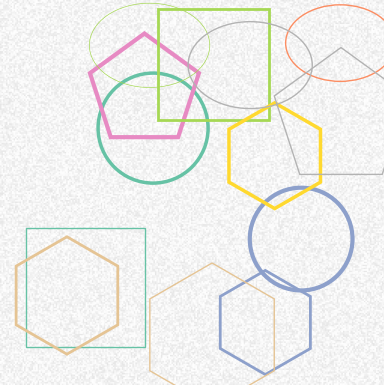[{"shape": "circle", "thickness": 2.5, "radius": 0.71, "center": [0.398, 0.667]}, {"shape": "square", "thickness": 1, "radius": 0.77, "center": [0.223, 0.252]}, {"shape": "oval", "thickness": 1, "radius": 0.71, "center": [0.884, 0.888]}, {"shape": "hexagon", "thickness": 2, "radius": 0.68, "center": [0.689, 0.162]}, {"shape": "circle", "thickness": 3, "radius": 0.67, "center": [0.782, 0.379]}, {"shape": "pentagon", "thickness": 3, "radius": 0.74, "center": [0.375, 0.764]}, {"shape": "oval", "thickness": 0.5, "radius": 0.78, "center": [0.388, 0.882]}, {"shape": "square", "thickness": 2, "radius": 0.72, "center": [0.554, 0.833]}, {"shape": "hexagon", "thickness": 2.5, "radius": 0.69, "center": [0.714, 0.596]}, {"shape": "hexagon", "thickness": 2, "radius": 0.76, "center": [0.174, 0.233]}, {"shape": "hexagon", "thickness": 1, "radius": 0.93, "center": [0.551, 0.13]}, {"shape": "pentagon", "thickness": 1, "radius": 0.91, "center": [0.886, 0.694]}, {"shape": "oval", "thickness": 1, "radius": 0.81, "center": [0.65, 0.831]}]